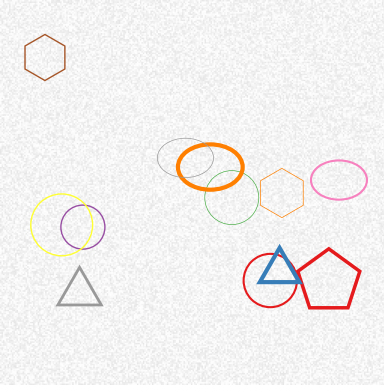[{"shape": "circle", "thickness": 1.5, "radius": 0.35, "center": [0.702, 0.271]}, {"shape": "pentagon", "thickness": 2.5, "radius": 0.42, "center": [0.854, 0.269]}, {"shape": "triangle", "thickness": 3, "radius": 0.3, "center": [0.726, 0.297]}, {"shape": "circle", "thickness": 0.5, "radius": 0.35, "center": [0.602, 0.487]}, {"shape": "circle", "thickness": 1, "radius": 0.29, "center": [0.215, 0.41]}, {"shape": "hexagon", "thickness": 0.5, "radius": 0.32, "center": [0.732, 0.499]}, {"shape": "oval", "thickness": 3, "radius": 0.42, "center": [0.546, 0.566]}, {"shape": "circle", "thickness": 1, "radius": 0.4, "center": [0.16, 0.416]}, {"shape": "hexagon", "thickness": 1, "radius": 0.3, "center": [0.117, 0.851]}, {"shape": "oval", "thickness": 1.5, "radius": 0.36, "center": [0.88, 0.532]}, {"shape": "triangle", "thickness": 2, "radius": 0.33, "center": [0.207, 0.24]}, {"shape": "oval", "thickness": 0.5, "radius": 0.36, "center": [0.482, 0.59]}]